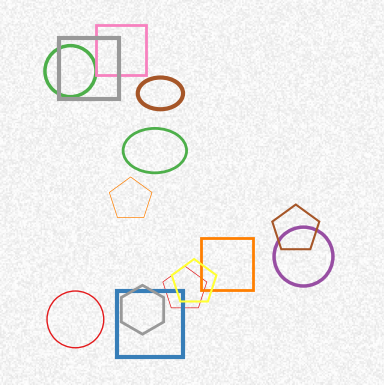[{"shape": "pentagon", "thickness": 0.5, "radius": 0.3, "center": [0.48, 0.249]}, {"shape": "circle", "thickness": 1, "radius": 0.37, "center": [0.196, 0.17]}, {"shape": "square", "thickness": 3, "radius": 0.43, "center": [0.388, 0.159]}, {"shape": "oval", "thickness": 2, "radius": 0.41, "center": [0.402, 0.609]}, {"shape": "circle", "thickness": 2.5, "radius": 0.33, "center": [0.183, 0.815]}, {"shape": "circle", "thickness": 2.5, "radius": 0.38, "center": [0.788, 0.334]}, {"shape": "square", "thickness": 2, "radius": 0.34, "center": [0.588, 0.314]}, {"shape": "pentagon", "thickness": 0.5, "radius": 0.29, "center": [0.339, 0.482]}, {"shape": "pentagon", "thickness": 1.5, "radius": 0.3, "center": [0.504, 0.266]}, {"shape": "oval", "thickness": 3, "radius": 0.29, "center": [0.417, 0.757]}, {"shape": "pentagon", "thickness": 1.5, "radius": 0.32, "center": [0.768, 0.405]}, {"shape": "square", "thickness": 2, "radius": 0.32, "center": [0.314, 0.871]}, {"shape": "hexagon", "thickness": 2, "radius": 0.32, "center": [0.37, 0.196]}, {"shape": "square", "thickness": 3, "radius": 0.39, "center": [0.231, 0.822]}]